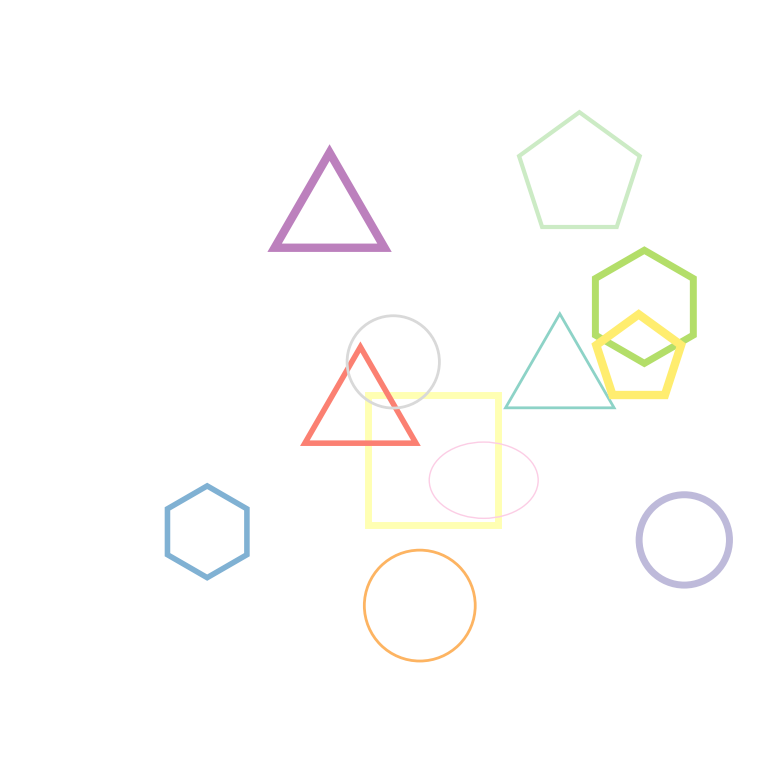[{"shape": "triangle", "thickness": 1, "radius": 0.41, "center": [0.727, 0.511]}, {"shape": "square", "thickness": 2.5, "radius": 0.42, "center": [0.563, 0.403]}, {"shape": "circle", "thickness": 2.5, "radius": 0.29, "center": [0.889, 0.299]}, {"shape": "triangle", "thickness": 2, "radius": 0.42, "center": [0.468, 0.466]}, {"shape": "hexagon", "thickness": 2, "radius": 0.3, "center": [0.269, 0.309]}, {"shape": "circle", "thickness": 1, "radius": 0.36, "center": [0.545, 0.214]}, {"shape": "hexagon", "thickness": 2.5, "radius": 0.37, "center": [0.837, 0.602]}, {"shape": "oval", "thickness": 0.5, "radius": 0.35, "center": [0.628, 0.376]}, {"shape": "circle", "thickness": 1, "radius": 0.3, "center": [0.511, 0.53]}, {"shape": "triangle", "thickness": 3, "radius": 0.41, "center": [0.428, 0.719]}, {"shape": "pentagon", "thickness": 1.5, "radius": 0.41, "center": [0.752, 0.772]}, {"shape": "pentagon", "thickness": 3, "radius": 0.29, "center": [0.829, 0.534]}]